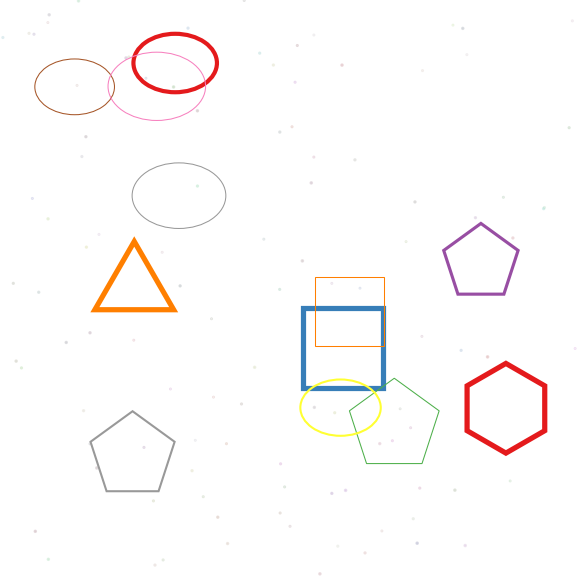[{"shape": "hexagon", "thickness": 2.5, "radius": 0.39, "center": [0.876, 0.292]}, {"shape": "oval", "thickness": 2, "radius": 0.36, "center": [0.303, 0.89]}, {"shape": "square", "thickness": 2.5, "radius": 0.35, "center": [0.594, 0.397]}, {"shape": "pentagon", "thickness": 0.5, "radius": 0.41, "center": [0.683, 0.262]}, {"shape": "pentagon", "thickness": 1.5, "radius": 0.34, "center": [0.833, 0.545]}, {"shape": "triangle", "thickness": 2.5, "radius": 0.39, "center": [0.232, 0.502]}, {"shape": "square", "thickness": 0.5, "radius": 0.3, "center": [0.606, 0.46]}, {"shape": "oval", "thickness": 1, "radius": 0.35, "center": [0.59, 0.293]}, {"shape": "oval", "thickness": 0.5, "radius": 0.34, "center": [0.129, 0.849]}, {"shape": "oval", "thickness": 0.5, "radius": 0.42, "center": [0.272, 0.85]}, {"shape": "oval", "thickness": 0.5, "radius": 0.41, "center": [0.31, 0.66]}, {"shape": "pentagon", "thickness": 1, "radius": 0.38, "center": [0.23, 0.21]}]